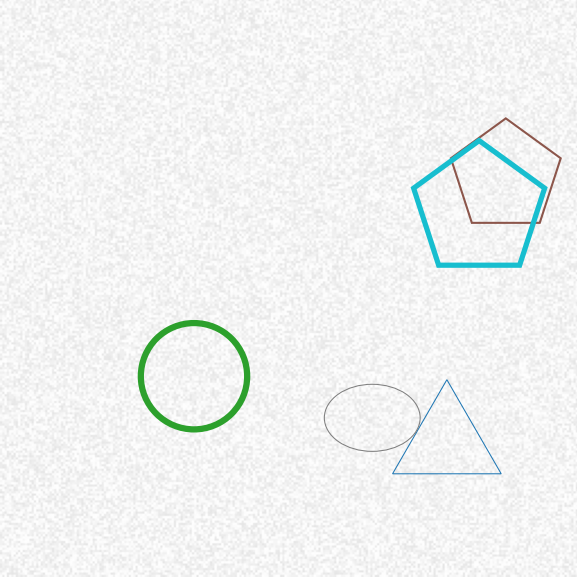[{"shape": "triangle", "thickness": 0.5, "radius": 0.54, "center": [0.774, 0.233]}, {"shape": "circle", "thickness": 3, "radius": 0.46, "center": [0.336, 0.348]}, {"shape": "pentagon", "thickness": 1, "radius": 0.5, "center": [0.876, 0.694]}, {"shape": "oval", "thickness": 0.5, "radius": 0.41, "center": [0.645, 0.276]}, {"shape": "pentagon", "thickness": 2.5, "radius": 0.6, "center": [0.83, 0.636]}]